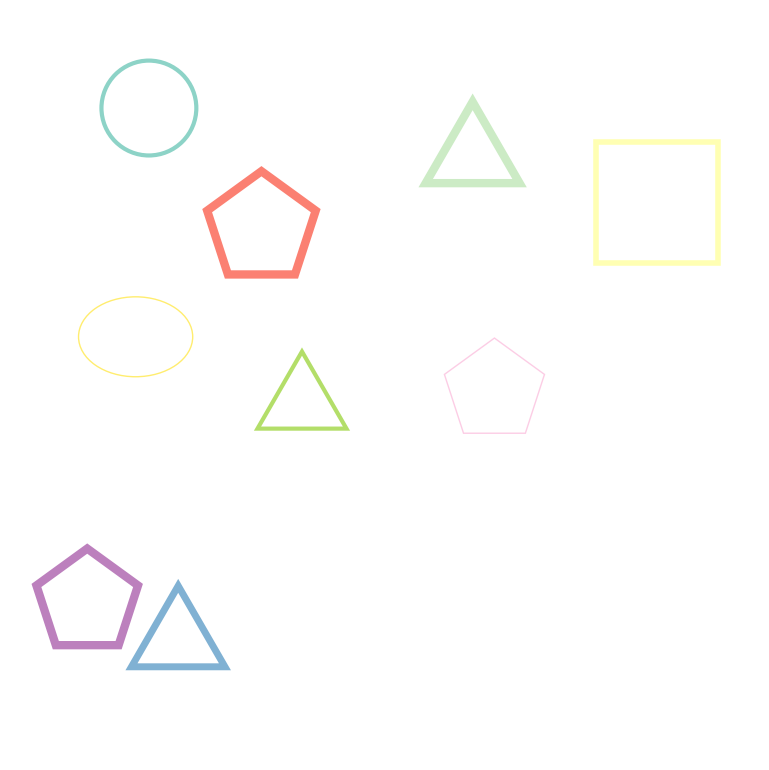[{"shape": "circle", "thickness": 1.5, "radius": 0.31, "center": [0.193, 0.86]}, {"shape": "square", "thickness": 2, "radius": 0.4, "center": [0.853, 0.737]}, {"shape": "pentagon", "thickness": 3, "radius": 0.37, "center": [0.34, 0.704]}, {"shape": "triangle", "thickness": 2.5, "radius": 0.35, "center": [0.231, 0.169]}, {"shape": "triangle", "thickness": 1.5, "radius": 0.33, "center": [0.392, 0.477]}, {"shape": "pentagon", "thickness": 0.5, "radius": 0.34, "center": [0.642, 0.493]}, {"shape": "pentagon", "thickness": 3, "radius": 0.35, "center": [0.113, 0.218]}, {"shape": "triangle", "thickness": 3, "radius": 0.35, "center": [0.614, 0.797]}, {"shape": "oval", "thickness": 0.5, "radius": 0.37, "center": [0.176, 0.563]}]